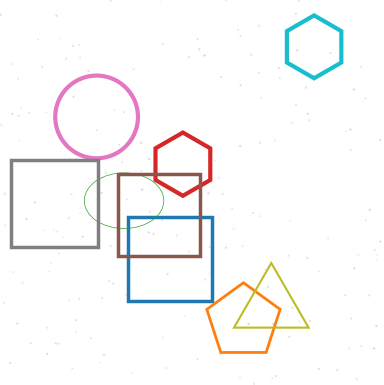[{"shape": "square", "thickness": 2.5, "radius": 0.54, "center": [0.441, 0.328]}, {"shape": "pentagon", "thickness": 2, "radius": 0.5, "center": [0.632, 0.166]}, {"shape": "oval", "thickness": 0.5, "radius": 0.52, "center": [0.322, 0.479]}, {"shape": "hexagon", "thickness": 3, "radius": 0.41, "center": [0.475, 0.574]}, {"shape": "square", "thickness": 2.5, "radius": 0.53, "center": [0.413, 0.441]}, {"shape": "circle", "thickness": 3, "radius": 0.54, "center": [0.251, 0.696]}, {"shape": "square", "thickness": 2.5, "radius": 0.56, "center": [0.141, 0.472]}, {"shape": "triangle", "thickness": 1.5, "radius": 0.56, "center": [0.705, 0.205]}, {"shape": "hexagon", "thickness": 3, "radius": 0.41, "center": [0.816, 0.878]}]